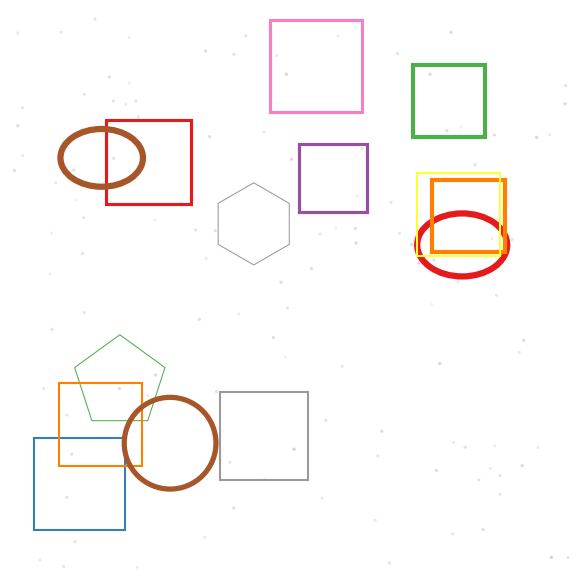[{"shape": "square", "thickness": 1.5, "radius": 0.37, "center": [0.257, 0.719]}, {"shape": "oval", "thickness": 3, "radius": 0.39, "center": [0.8, 0.575]}, {"shape": "square", "thickness": 1, "radius": 0.4, "center": [0.138, 0.16]}, {"shape": "square", "thickness": 2, "radius": 0.31, "center": [0.777, 0.824]}, {"shape": "pentagon", "thickness": 0.5, "radius": 0.41, "center": [0.207, 0.337]}, {"shape": "square", "thickness": 1.5, "radius": 0.29, "center": [0.577, 0.69]}, {"shape": "square", "thickness": 2, "radius": 0.32, "center": [0.812, 0.625]}, {"shape": "square", "thickness": 1, "radius": 0.36, "center": [0.174, 0.264]}, {"shape": "square", "thickness": 1, "radius": 0.36, "center": [0.793, 0.628]}, {"shape": "circle", "thickness": 2.5, "radius": 0.4, "center": [0.295, 0.232]}, {"shape": "oval", "thickness": 3, "radius": 0.36, "center": [0.176, 0.726]}, {"shape": "square", "thickness": 1.5, "radius": 0.4, "center": [0.547, 0.885]}, {"shape": "hexagon", "thickness": 0.5, "radius": 0.36, "center": [0.439, 0.611]}, {"shape": "square", "thickness": 1, "radius": 0.38, "center": [0.457, 0.244]}]